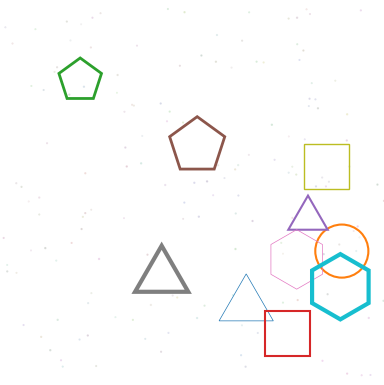[{"shape": "triangle", "thickness": 0.5, "radius": 0.41, "center": [0.639, 0.207]}, {"shape": "circle", "thickness": 1.5, "radius": 0.34, "center": [0.888, 0.348]}, {"shape": "pentagon", "thickness": 2, "radius": 0.29, "center": [0.208, 0.791]}, {"shape": "square", "thickness": 1.5, "radius": 0.29, "center": [0.748, 0.133]}, {"shape": "triangle", "thickness": 1.5, "radius": 0.3, "center": [0.8, 0.433]}, {"shape": "pentagon", "thickness": 2, "radius": 0.38, "center": [0.512, 0.622]}, {"shape": "hexagon", "thickness": 0.5, "radius": 0.39, "center": [0.771, 0.326]}, {"shape": "triangle", "thickness": 3, "radius": 0.4, "center": [0.42, 0.282]}, {"shape": "square", "thickness": 1, "radius": 0.29, "center": [0.848, 0.566]}, {"shape": "hexagon", "thickness": 3, "radius": 0.42, "center": [0.884, 0.255]}]